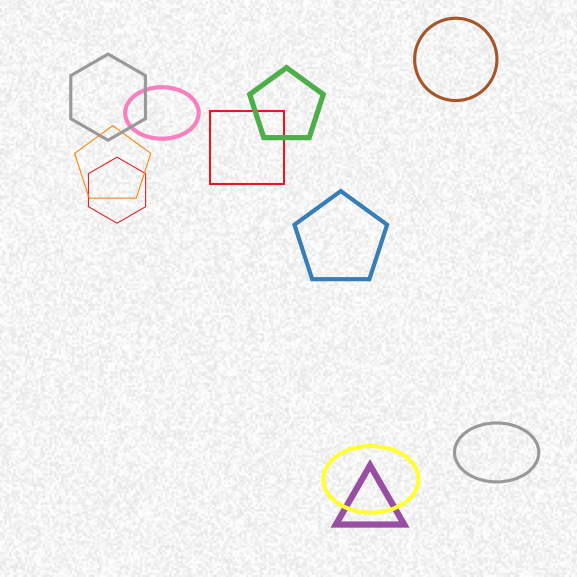[{"shape": "hexagon", "thickness": 0.5, "radius": 0.29, "center": [0.203, 0.67]}, {"shape": "square", "thickness": 1, "radius": 0.32, "center": [0.427, 0.744]}, {"shape": "pentagon", "thickness": 2, "radius": 0.42, "center": [0.59, 0.584]}, {"shape": "pentagon", "thickness": 2.5, "radius": 0.33, "center": [0.496, 0.815]}, {"shape": "triangle", "thickness": 3, "radius": 0.34, "center": [0.641, 0.125]}, {"shape": "pentagon", "thickness": 0.5, "radius": 0.35, "center": [0.195, 0.712]}, {"shape": "oval", "thickness": 2, "radius": 0.41, "center": [0.642, 0.169]}, {"shape": "circle", "thickness": 1.5, "radius": 0.36, "center": [0.789, 0.896]}, {"shape": "oval", "thickness": 2, "radius": 0.32, "center": [0.28, 0.804]}, {"shape": "hexagon", "thickness": 1.5, "radius": 0.37, "center": [0.187, 0.831]}, {"shape": "oval", "thickness": 1.5, "radius": 0.36, "center": [0.86, 0.216]}]